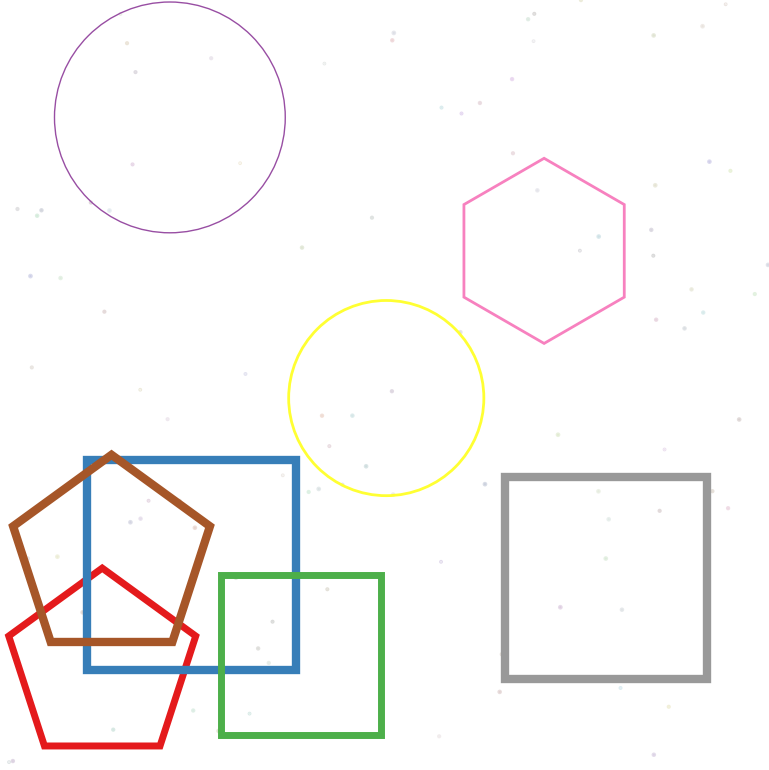[{"shape": "pentagon", "thickness": 2.5, "radius": 0.64, "center": [0.133, 0.135]}, {"shape": "square", "thickness": 3, "radius": 0.68, "center": [0.249, 0.266]}, {"shape": "square", "thickness": 2.5, "radius": 0.52, "center": [0.391, 0.149]}, {"shape": "circle", "thickness": 0.5, "radius": 0.75, "center": [0.221, 0.848]}, {"shape": "circle", "thickness": 1, "radius": 0.63, "center": [0.502, 0.483]}, {"shape": "pentagon", "thickness": 3, "radius": 0.67, "center": [0.145, 0.275]}, {"shape": "hexagon", "thickness": 1, "radius": 0.6, "center": [0.707, 0.674]}, {"shape": "square", "thickness": 3, "radius": 0.65, "center": [0.787, 0.249]}]